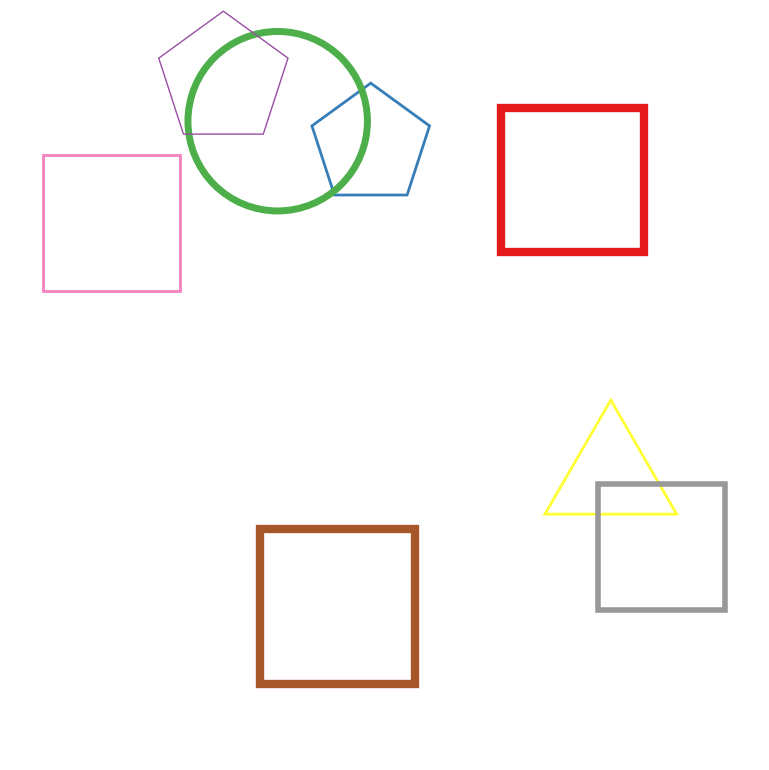[{"shape": "square", "thickness": 3, "radius": 0.47, "center": [0.744, 0.766]}, {"shape": "pentagon", "thickness": 1, "radius": 0.4, "center": [0.481, 0.812]}, {"shape": "circle", "thickness": 2.5, "radius": 0.58, "center": [0.361, 0.843]}, {"shape": "pentagon", "thickness": 0.5, "radius": 0.44, "center": [0.29, 0.897]}, {"shape": "triangle", "thickness": 1, "radius": 0.49, "center": [0.793, 0.382]}, {"shape": "square", "thickness": 3, "radius": 0.5, "center": [0.439, 0.212]}, {"shape": "square", "thickness": 1, "radius": 0.44, "center": [0.145, 0.71]}, {"shape": "square", "thickness": 2, "radius": 0.41, "center": [0.859, 0.29]}]